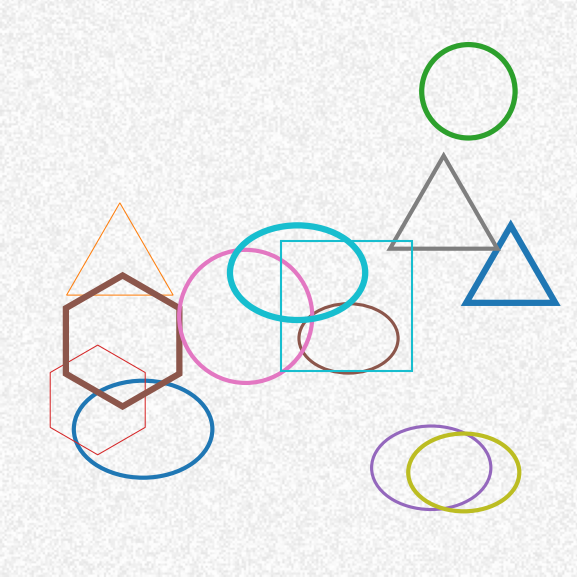[{"shape": "triangle", "thickness": 3, "radius": 0.45, "center": [0.884, 0.519]}, {"shape": "oval", "thickness": 2, "radius": 0.6, "center": [0.248, 0.256]}, {"shape": "triangle", "thickness": 0.5, "radius": 0.53, "center": [0.208, 0.541]}, {"shape": "circle", "thickness": 2.5, "radius": 0.4, "center": [0.811, 0.841]}, {"shape": "hexagon", "thickness": 0.5, "radius": 0.47, "center": [0.169, 0.307]}, {"shape": "oval", "thickness": 1.5, "radius": 0.52, "center": [0.747, 0.189]}, {"shape": "oval", "thickness": 1.5, "radius": 0.43, "center": [0.604, 0.413]}, {"shape": "hexagon", "thickness": 3, "radius": 0.57, "center": [0.212, 0.409]}, {"shape": "circle", "thickness": 2, "radius": 0.58, "center": [0.425, 0.451]}, {"shape": "triangle", "thickness": 2, "radius": 0.54, "center": [0.768, 0.622]}, {"shape": "oval", "thickness": 2, "radius": 0.48, "center": [0.803, 0.181]}, {"shape": "square", "thickness": 1, "radius": 0.56, "center": [0.6, 0.47]}, {"shape": "oval", "thickness": 3, "radius": 0.59, "center": [0.515, 0.527]}]